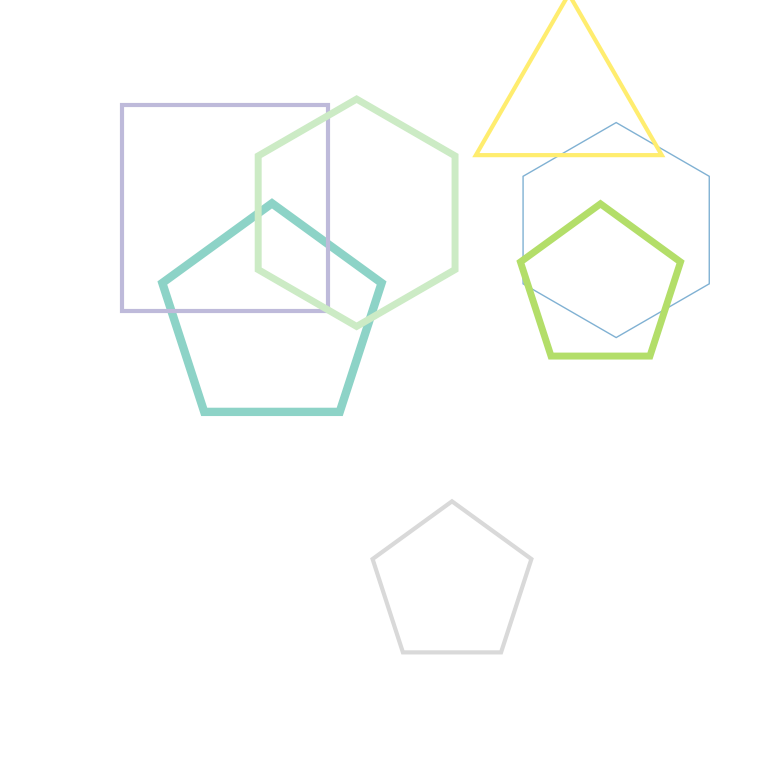[{"shape": "pentagon", "thickness": 3, "radius": 0.75, "center": [0.353, 0.586]}, {"shape": "square", "thickness": 1.5, "radius": 0.67, "center": [0.293, 0.73]}, {"shape": "hexagon", "thickness": 0.5, "radius": 0.7, "center": [0.8, 0.701]}, {"shape": "pentagon", "thickness": 2.5, "radius": 0.55, "center": [0.78, 0.626]}, {"shape": "pentagon", "thickness": 1.5, "radius": 0.54, "center": [0.587, 0.24]}, {"shape": "hexagon", "thickness": 2.5, "radius": 0.74, "center": [0.463, 0.724]}, {"shape": "triangle", "thickness": 1.5, "radius": 0.7, "center": [0.739, 0.868]}]